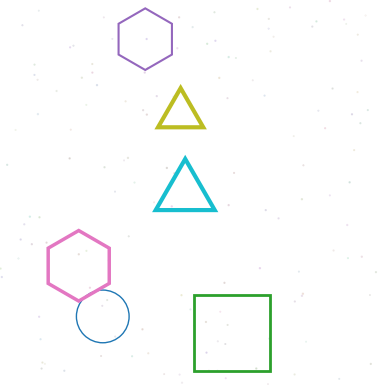[{"shape": "circle", "thickness": 1, "radius": 0.34, "center": [0.267, 0.178]}, {"shape": "square", "thickness": 2, "radius": 0.49, "center": [0.603, 0.135]}, {"shape": "hexagon", "thickness": 1.5, "radius": 0.4, "center": [0.377, 0.898]}, {"shape": "hexagon", "thickness": 2.5, "radius": 0.46, "center": [0.204, 0.31]}, {"shape": "triangle", "thickness": 3, "radius": 0.34, "center": [0.469, 0.703]}, {"shape": "triangle", "thickness": 3, "radius": 0.44, "center": [0.481, 0.499]}]